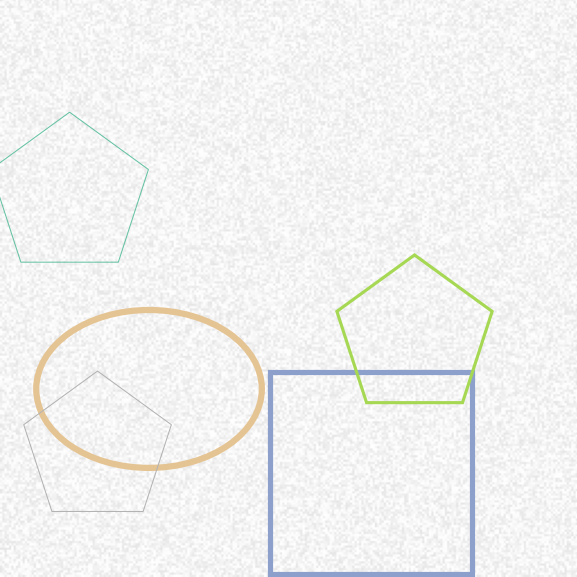[{"shape": "pentagon", "thickness": 0.5, "radius": 0.72, "center": [0.12, 0.661]}, {"shape": "square", "thickness": 2.5, "radius": 0.87, "center": [0.642, 0.181]}, {"shape": "pentagon", "thickness": 1.5, "radius": 0.71, "center": [0.718, 0.416]}, {"shape": "oval", "thickness": 3, "radius": 0.98, "center": [0.258, 0.326]}, {"shape": "pentagon", "thickness": 0.5, "radius": 0.67, "center": [0.169, 0.222]}]